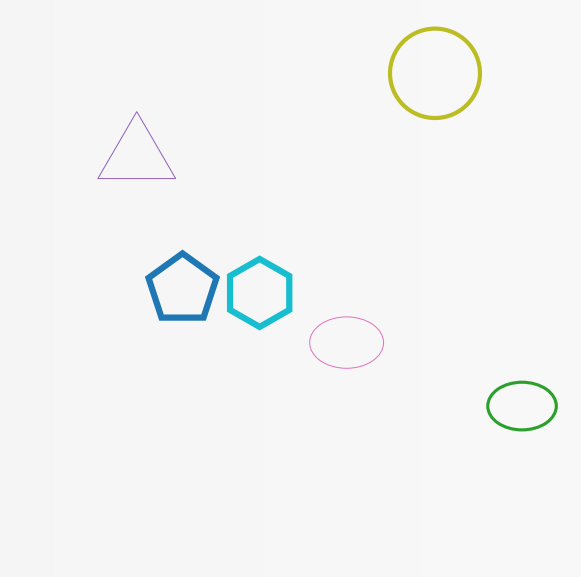[{"shape": "pentagon", "thickness": 3, "radius": 0.31, "center": [0.314, 0.499]}, {"shape": "oval", "thickness": 1.5, "radius": 0.29, "center": [0.898, 0.296]}, {"shape": "triangle", "thickness": 0.5, "radius": 0.39, "center": [0.235, 0.729]}, {"shape": "oval", "thickness": 0.5, "radius": 0.32, "center": [0.596, 0.406]}, {"shape": "circle", "thickness": 2, "radius": 0.39, "center": [0.748, 0.872]}, {"shape": "hexagon", "thickness": 3, "radius": 0.29, "center": [0.447, 0.492]}]